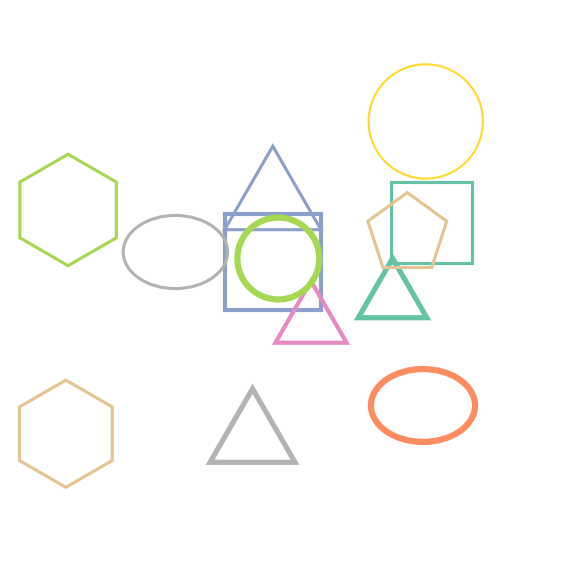[{"shape": "square", "thickness": 1.5, "radius": 0.35, "center": [0.747, 0.614]}, {"shape": "triangle", "thickness": 2.5, "radius": 0.34, "center": [0.68, 0.483]}, {"shape": "oval", "thickness": 3, "radius": 0.45, "center": [0.732, 0.297]}, {"shape": "triangle", "thickness": 1.5, "radius": 0.48, "center": [0.472, 0.65]}, {"shape": "square", "thickness": 2, "radius": 0.42, "center": [0.473, 0.545]}, {"shape": "triangle", "thickness": 2, "radius": 0.36, "center": [0.539, 0.441]}, {"shape": "circle", "thickness": 3, "radius": 0.35, "center": [0.482, 0.551]}, {"shape": "hexagon", "thickness": 1.5, "radius": 0.48, "center": [0.118, 0.636]}, {"shape": "circle", "thickness": 1, "radius": 0.49, "center": [0.737, 0.789]}, {"shape": "hexagon", "thickness": 1.5, "radius": 0.46, "center": [0.114, 0.248]}, {"shape": "pentagon", "thickness": 1.5, "radius": 0.36, "center": [0.705, 0.594]}, {"shape": "oval", "thickness": 1.5, "radius": 0.45, "center": [0.304, 0.563]}, {"shape": "triangle", "thickness": 2.5, "radius": 0.42, "center": [0.437, 0.241]}]